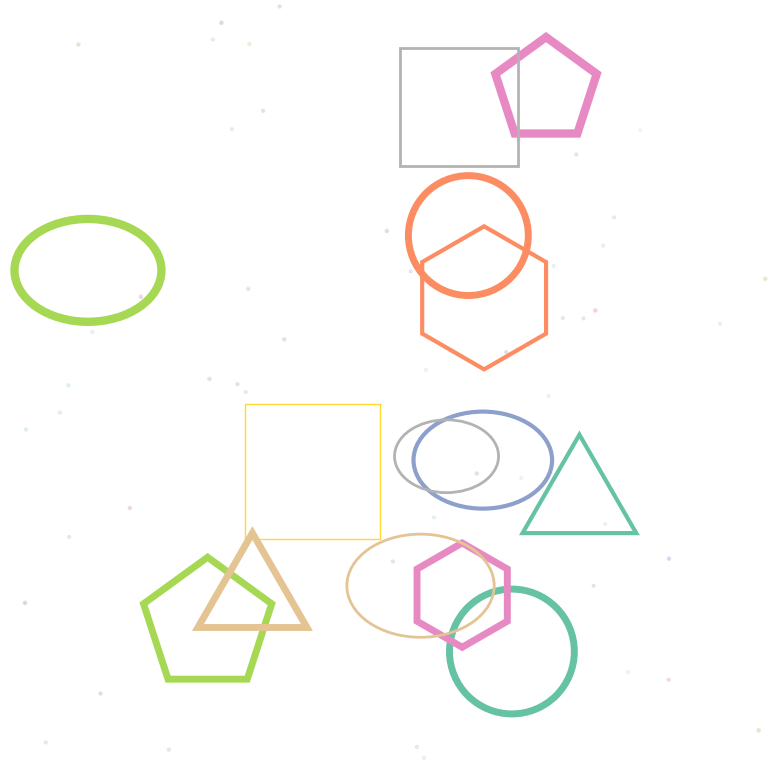[{"shape": "triangle", "thickness": 1.5, "radius": 0.43, "center": [0.752, 0.35]}, {"shape": "circle", "thickness": 2.5, "radius": 0.41, "center": [0.665, 0.154]}, {"shape": "hexagon", "thickness": 1.5, "radius": 0.46, "center": [0.629, 0.613]}, {"shape": "circle", "thickness": 2.5, "radius": 0.39, "center": [0.608, 0.694]}, {"shape": "oval", "thickness": 1.5, "radius": 0.45, "center": [0.627, 0.402]}, {"shape": "pentagon", "thickness": 3, "radius": 0.35, "center": [0.709, 0.883]}, {"shape": "hexagon", "thickness": 2.5, "radius": 0.34, "center": [0.6, 0.227]}, {"shape": "oval", "thickness": 3, "radius": 0.48, "center": [0.114, 0.649]}, {"shape": "pentagon", "thickness": 2.5, "radius": 0.44, "center": [0.27, 0.189]}, {"shape": "square", "thickness": 0.5, "radius": 0.44, "center": [0.406, 0.388]}, {"shape": "oval", "thickness": 1, "radius": 0.48, "center": [0.546, 0.239]}, {"shape": "triangle", "thickness": 2.5, "radius": 0.41, "center": [0.328, 0.226]}, {"shape": "oval", "thickness": 1, "radius": 0.34, "center": [0.58, 0.407]}, {"shape": "square", "thickness": 1, "radius": 0.38, "center": [0.597, 0.861]}]